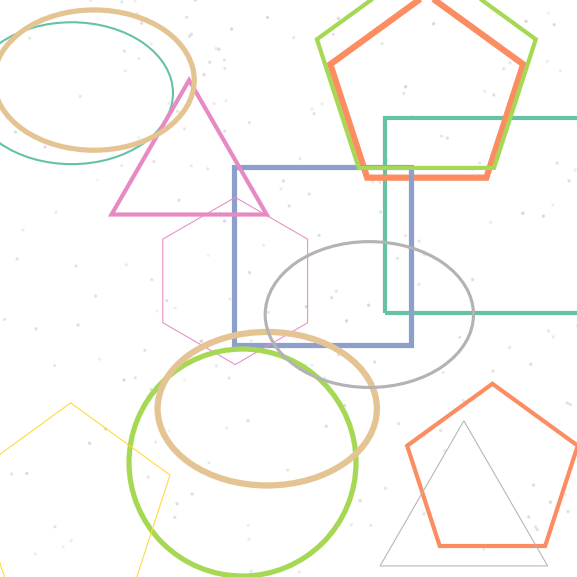[{"shape": "square", "thickness": 2, "radius": 0.85, "center": [0.835, 0.626]}, {"shape": "oval", "thickness": 1, "radius": 0.88, "center": [0.124, 0.838]}, {"shape": "pentagon", "thickness": 2, "radius": 0.78, "center": [0.853, 0.179]}, {"shape": "pentagon", "thickness": 3, "radius": 0.88, "center": [0.739, 0.834]}, {"shape": "square", "thickness": 2.5, "radius": 0.77, "center": [0.558, 0.556]}, {"shape": "triangle", "thickness": 2, "radius": 0.78, "center": [0.327, 0.705]}, {"shape": "hexagon", "thickness": 0.5, "radius": 0.72, "center": [0.407, 0.513]}, {"shape": "pentagon", "thickness": 2, "radius": 1.0, "center": [0.738, 0.87]}, {"shape": "circle", "thickness": 2.5, "radius": 0.98, "center": [0.42, 0.198]}, {"shape": "pentagon", "thickness": 0.5, "radius": 0.9, "center": [0.122, 0.121]}, {"shape": "oval", "thickness": 3, "radius": 0.95, "center": [0.463, 0.291]}, {"shape": "oval", "thickness": 2.5, "radius": 0.87, "center": [0.163, 0.86]}, {"shape": "oval", "thickness": 1.5, "radius": 0.9, "center": [0.64, 0.454]}, {"shape": "triangle", "thickness": 0.5, "radius": 0.84, "center": [0.803, 0.103]}]